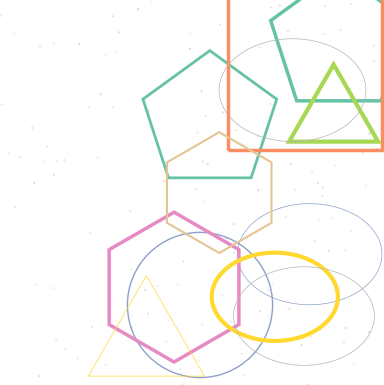[{"shape": "pentagon", "thickness": 2.5, "radius": 0.93, "center": [0.88, 0.889]}, {"shape": "pentagon", "thickness": 2, "radius": 0.91, "center": [0.545, 0.686]}, {"shape": "square", "thickness": 2.5, "radius": 0.99, "center": [0.792, 0.808]}, {"shape": "oval", "thickness": 0.5, "radius": 0.94, "center": [0.804, 0.34]}, {"shape": "circle", "thickness": 1, "radius": 0.94, "center": [0.52, 0.208]}, {"shape": "hexagon", "thickness": 2.5, "radius": 0.97, "center": [0.452, 0.254]}, {"shape": "triangle", "thickness": 3, "radius": 0.67, "center": [0.867, 0.699]}, {"shape": "triangle", "thickness": 0.5, "radius": 0.87, "center": [0.38, 0.11]}, {"shape": "oval", "thickness": 3, "radius": 0.82, "center": [0.714, 0.229]}, {"shape": "hexagon", "thickness": 1.5, "radius": 0.78, "center": [0.569, 0.5]}, {"shape": "oval", "thickness": 0.5, "radius": 0.91, "center": [0.79, 0.179]}, {"shape": "oval", "thickness": 0.5, "radius": 0.95, "center": [0.76, 0.766]}]